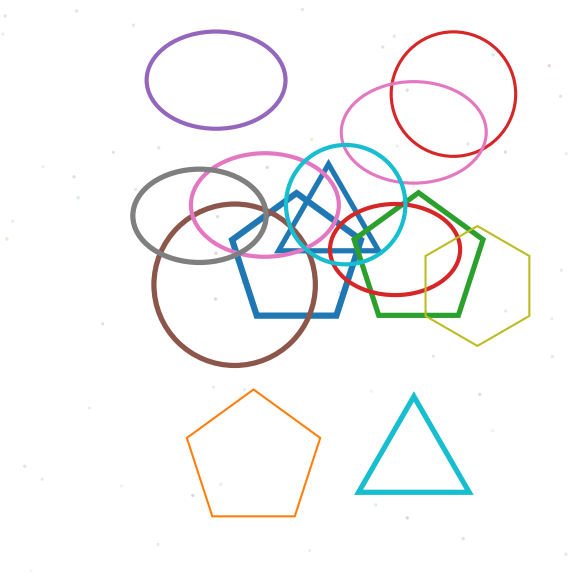[{"shape": "triangle", "thickness": 2.5, "radius": 0.5, "center": [0.569, 0.615]}, {"shape": "pentagon", "thickness": 3, "radius": 0.59, "center": [0.513, 0.547]}, {"shape": "pentagon", "thickness": 1, "radius": 0.61, "center": [0.439, 0.203]}, {"shape": "pentagon", "thickness": 2.5, "radius": 0.59, "center": [0.725, 0.548]}, {"shape": "circle", "thickness": 1.5, "radius": 0.54, "center": [0.785, 0.836]}, {"shape": "oval", "thickness": 2, "radius": 0.56, "center": [0.684, 0.567]}, {"shape": "oval", "thickness": 2, "radius": 0.6, "center": [0.374, 0.86]}, {"shape": "circle", "thickness": 2.5, "radius": 0.7, "center": [0.406, 0.506]}, {"shape": "oval", "thickness": 1.5, "radius": 0.63, "center": [0.716, 0.77]}, {"shape": "oval", "thickness": 2, "radius": 0.64, "center": [0.459, 0.644]}, {"shape": "oval", "thickness": 2.5, "radius": 0.58, "center": [0.345, 0.625]}, {"shape": "hexagon", "thickness": 1, "radius": 0.52, "center": [0.827, 0.504]}, {"shape": "circle", "thickness": 2, "radius": 0.52, "center": [0.599, 0.645]}, {"shape": "triangle", "thickness": 2.5, "radius": 0.55, "center": [0.717, 0.202]}]